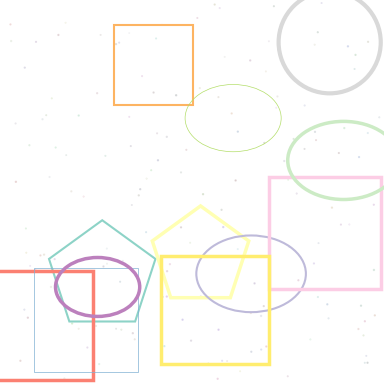[{"shape": "pentagon", "thickness": 1.5, "radius": 0.73, "center": [0.266, 0.283]}, {"shape": "pentagon", "thickness": 2.5, "radius": 0.66, "center": [0.521, 0.333]}, {"shape": "oval", "thickness": 1.5, "radius": 0.71, "center": [0.652, 0.289]}, {"shape": "square", "thickness": 2.5, "radius": 0.7, "center": [0.101, 0.155]}, {"shape": "square", "thickness": 0.5, "radius": 0.68, "center": [0.223, 0.169]}, {"shape": "square", "thickness": 1.5, "radius": 0.51, "center": [0.398, 0.831]}, {"shape": "oval", "thickness": 0.5, "radius": 0.62, "center": [0.606, 0.693]}, {"shape": "square", "thickness": 2.5, "radius": 0.73, "center": [0.844, 0.394]}, {"shape": "circle", "thickness": 3, "radius": 0.66, "center": [0.856, 0.89]}, {"shape": "oval", "thickness": 2.5, "radius": 0.55, "center": [0.254, 0.255]}, {"shape": "oval", "thickness": 2.5, "radius": 0.72, "center": [0.892, 0.583]}, {"shape": "square", "thickness": 2.5, "radius": 0.7, "center": [0.559, 0.195]}]